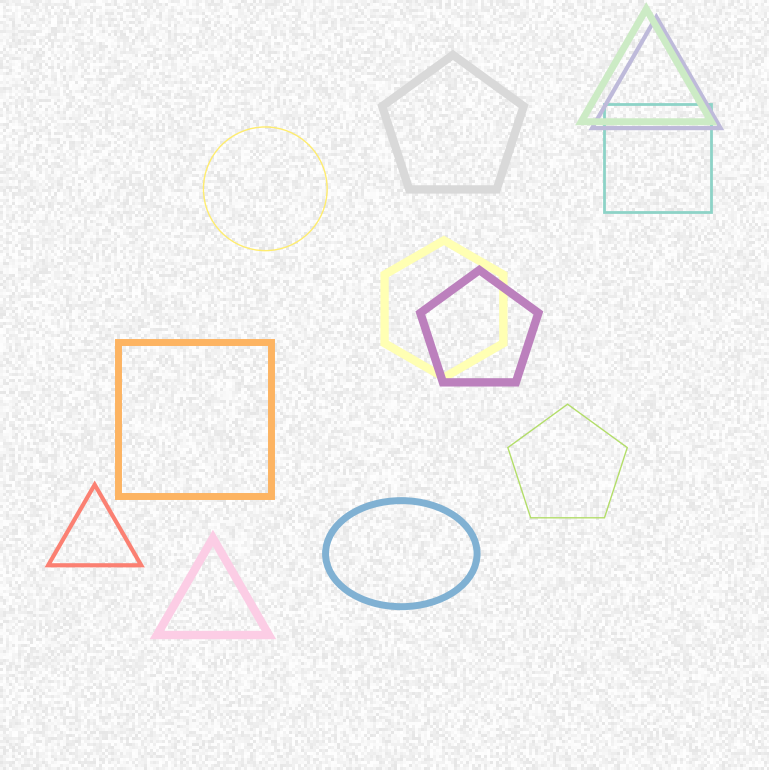[{"shape": "square", "thickness": 1, "radius": 0.35, "center": [0.854, 0.795]}, {"shape": "hexagon", "thickness": 3, "radius": 0.45, "center": [0.577, 0.599]}, {"shape": "triangle", "thickness": 1.5, "radius": 0.48, "center": [0.852, 0.882]}, {"shape": "triangle", "thickness": 1.5, "radius": 0.35, "center": [0.123, 0.301]}, {"shape": "oval", "thickness": 2.5, "radius": 0.49, "center": [0.521, 0.281]}, {"shape": "square", "thickness": 2.5, "radius": 0.5, "center": [0.253, 0.456]}, {"shape": "pentagon", "thickness": 0.5, "radius": 0.41, "center": [0.737, 0.394]}, {"shape": "triangle", "thickness": 3, "radius": 0.42, "center": [0.277, 0.217]}, {"shape": "pentagon", "thickness": 3, "radius": 0.48, "center": [0.588, 0.832]}, {"shape": "pentagon", "thickness": 3, "radius": 0.4, "center": [0.623, 0.569]}, {"shape": "triangle", "thickness": 2.5, "radius": 0.49, "center": [0.839, 0.891]}, {"shape": "circle", "thickness": 0.5, "radius": 0.4, "center": [0.345, 0.755]}]